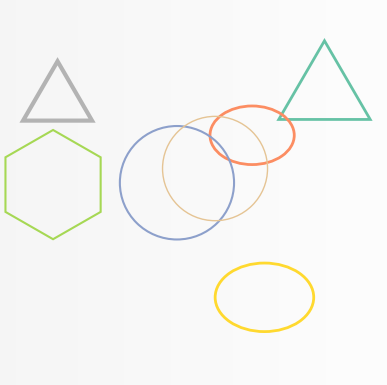[{"shape": "triangle", "thickness": 2, "radius": 0.68, "center": [0.837, 0.758]}, {"shape": "oval", "thickness": 2, "radius": 0.54, "center": [0.651, 0.649]}, {"shape": "circle", "thickness": 1.5, "radius": 0.74, "center": [0.457, 0.525]}, {"shape": "hexagon", "thickness": 1.5, "radius": 0.71, "center": [0.137, 0.521]}, {"shape": "oval", "thickness": 2, "radius": 0.64, "center": [0.682, 0.228]}, {"shape": "circle", "thickness": 1, "radius": 0.68, "center": [0.555, 0.562]}, {"shape": "triangle", "thickness": 3, "radius": 0.51, "center": [0.149, 0.738]}]